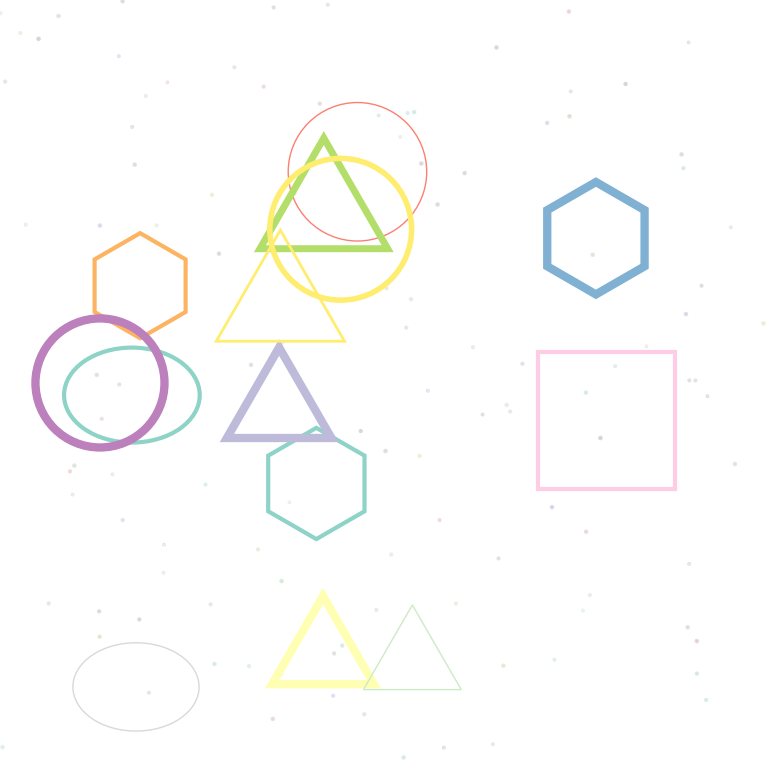[{"shape": "hexagon", "thickness": 1.5, "radius": 0.36, "center": [0.411, 0.372]}, {"shape": "oval", "thickness": 1.5, "radius": 0.44, "center": [0.171, 0.487]}, {"shape": "triangle", "thickness": 3, "radius": 0.38, "center": [0.419, 0.15]}, {"shape": "triangle", "thickness": 3, "radius": 0.39, "center": [0.362, 0.47]}, {"shape": "circle", "thickness": 0.5, "radius": 0.45, "center": [0.464, 0.777]}, {"shape": "hexagon", "thickness": 3, "radius": 0.36, "center": [0.774, 0.691]}, {"shape": "hexagon", "thickness": 1.5, "radius": 0.34, "center": [0.182, 0.629]}, {"shape": "triangle", "thickness": 2.5, "radius": 0.48, "center": [0.421, 0.725]}, {"shape": "square", "thickness": 1.5, "radius": 0.44, "center": [0.788, 0.454]}, {"shape": "oval", "thickness": 0.5, "radius": 0.41, "center": [0.177, 0.108]}, {"shape": "circle", "thickness": 3, "radius": 0.42, "center": [0.13, 0.503]}, {"shape": "triangle", "thickness": 0.5, "radius": 0.37, "center": [0.536, 0.141]}, {"shape": "triangle", "thickness": 1, "radius": 0.48, "center": [0.364, 0.605]}, {"shape": "circle", "thickness": 2, "radius": 0.46, "center": [0.442, 0.702]}]